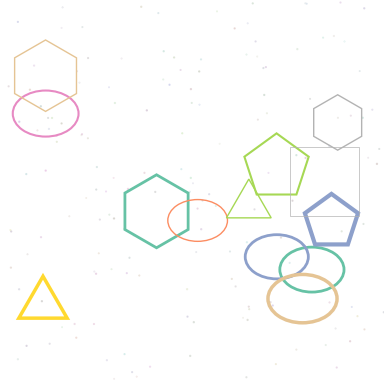[{"shape": "hexagon", "thickness": 2, "radius": 0.47, "center": [0.407, 0.451]}, {"shape": "oval", "thickness": 2, "radius": 0.42, "center": [0.81, 0.3]}, {"shape": "oval", "thickness": 1, "radius": 0.39, "center": [0.513, 0.427]}, {"shape": "pentagon", "thickness": 3, "radius": 0.36, "center": [0.861, 0.424]}, {"shape": "oval", "thickness": 2, "radius": 0.41, "center": [0.719, 0.333]}, {"shape": "oval", "thickness": 1.5, "radius": 0.43, "center": [0.119, 0.705]}, {"shape": "triangle", "thickness": 1, "radius": 0.34, "center": [0.646, 0.468]}, {"shape": "pentagon", "thickness": 1.5, "radius": 0.44, "center": [0.718, 0.566]}, {"shape": "triangle", "thickness": 2.5, "radius": 0.36, "center": [0.112, 0.21]}, {"shape": "hexagon", "thickness": 1, "radius": 0.46, "center": [0.118, 0.803]}, {"shape": "oval", "thickness": 2.5, "radius": 0.45, "center": [0.786, 0.224]}, {"shape": "square", "thickness": 0.5, "radius": 0.45, "center": [0.842, 0.529]}, {"shape": "hexagon", "thickness": 1, "radius": 0.36, "center": [0.877, 0.682]}]